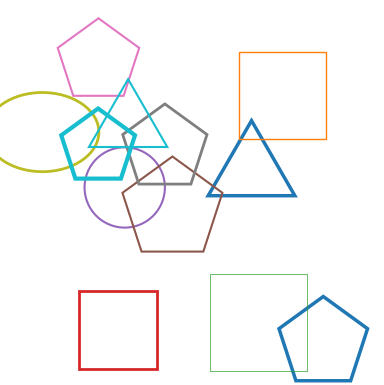[{"shape": "pentagon", "thickness": 2.5, "radius": 0.6, "center": [0.84, 0.109]}, {"shape": "triangle", "thickness": 2.5, "radius": 0.65, "center": [0.653, 0.557]}, {"shape": "square", "thickness": 1, "radius": 0.56, "center": [0.734, 0.752]}, {"shape": "square", "thickness": 0.5, "radius": 0.63, "center": [0.671, 0.162]}, {"shape": "square", "thickness": 2, "radius": 0.5, "center": [0.307, 0.143]}, {"shape": "circle", "thickness": 1.5, "radius": 0.52, "center": [0.324, 0.513]}, {"shape": "pentagon", "thickness": 1.5, "radius": 0.68, "center": [0.448, 0.457]}, {"shape": "pentagon", "thickness": 1.5, "radius": 0.56, "center": [0.256, 0.841]}, {"shape": "pentagon", "thickness": 2, "radius": 0.58, "center": [0.428, 0.615]}, {"shape": "oval", "thickness": 2, "radius": 0.73, "center": [0.11, 0.657]}, {"shape": "pentagon", "thickness": 3, "radius": 0.5, "center": [0.255, 0.618]}, {"shape": "triangle", "thickness": 1.5, "radius": 0.59, "center": [0.333, 0.677]}]